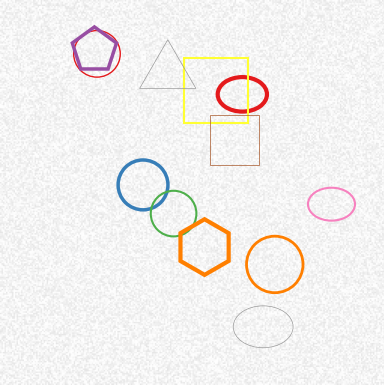[{"shape": "oval", "thickness": 3, "radius": 0.32, "center": [0.629, 0.755]}, {"shape": "circle", "thickness": 1, "radius": 0.3, "center": [0.252, 0.86]}, {"shape": "circle", "thickness": 2.5, "radius": 0.32, "center": [0.372, 0.52]}, {"shape": "circle", "thickness": 1.5, "radius": 0.3, "center": [0.451, 0.445]}, {"shape": "pentagon", "thickness": 2.5, "radius": 0.3, "center": [0.245, 0.87]}, {"shape": "hexagon", "thickness": 3, "radius": 0.36, "center": [0.531, 0.358]}, {"shape": "circle", "thickness": 2, "radius": 0.37, "center": [0.714, 0.313]}, {"shape": "square", "thickness": 1.5, "radius": 0.42, "center": [0.561, 0.765]}, {"shape": "square", "thickness": 0.5, "radius": 0.32, "center": [0.609, 0.636]}, {"shape": "oval", "thickness": 1.5, "radius": 0.31, "center": [0.861, 0.47]}, {"shape": "oval", "thickness": 0.5, "radius": 0.39, "center": [0.684, 0.151]}, {"shape": "triangle", "thickness": 0.5, "radius": 0.42, "center": [0.436, 0.812]}]